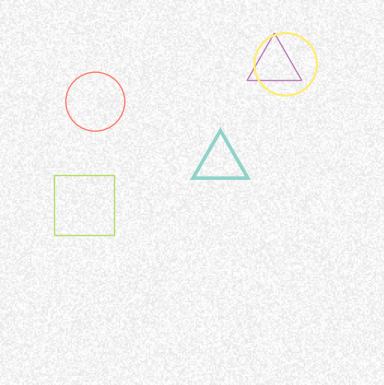[{"shape": "triangle", "thickness": 2.5, "radius": 0.41, "center": [0.573, 0.579]}, {"shape": "circle", "thickness": 1, "radius": 0.38, "center": [0.248, 0.736]}, {"shape": "square", "thickness": 1, "radius": 0.39, "center": [0.219, 0.468]}, {"shape": "triangle", "thickness": 1, "radius": 0.41, "center": [0.713, 0.832]}, {"shape": "circle", "thickness": 1.5, "radius": 0.41, "center": [0.742, 0.833]}]